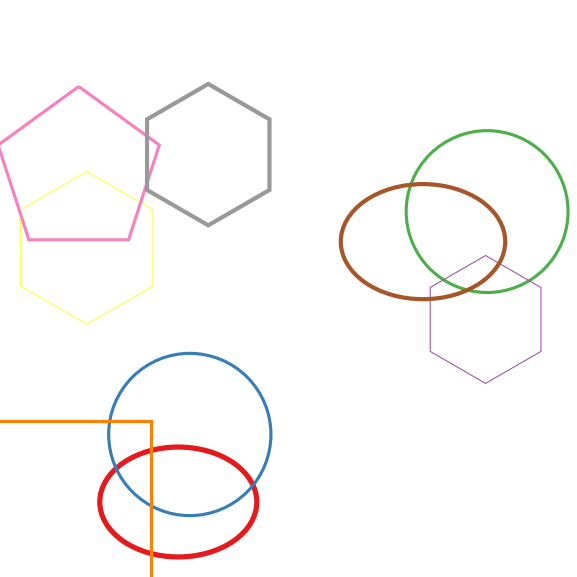[{"shape": "oval", "thickness": 2.5, "radius": 0.68, "center": [0.309, 0.13]}, {"shape": "circle", "thickness": 1.5, "radius": 0.7, "center": [0.329, 0.247]}, {"shape": "circle", "thickness": 1.5, "radius": 0.7, "center": [0.843, 0.633]}, {"shape": "hexagon", "thickness": 0.5, "radius": 0.55, "center": [0.841, 0.446]}, {"shape": "square", "thickness": 1.5, "radius": 0.69, "center": [0.122, 0.131]}, {"shape": "hexagon", "thickness": 0.5, "radius": 0.66, "center": [0.15, 0.57]}, {"shape": "oval", "thickness": 2, "radius": 0.71, "center": [0.732, 0.581]}, {"shape": "pentagon", "thickness": 1.5, "radius": 0.73, "center": [0.136, 0.703]}, {"shape": "hexagon", "thickness": 2, "radius": 0.61, "center": [0.361, 0.731]}]